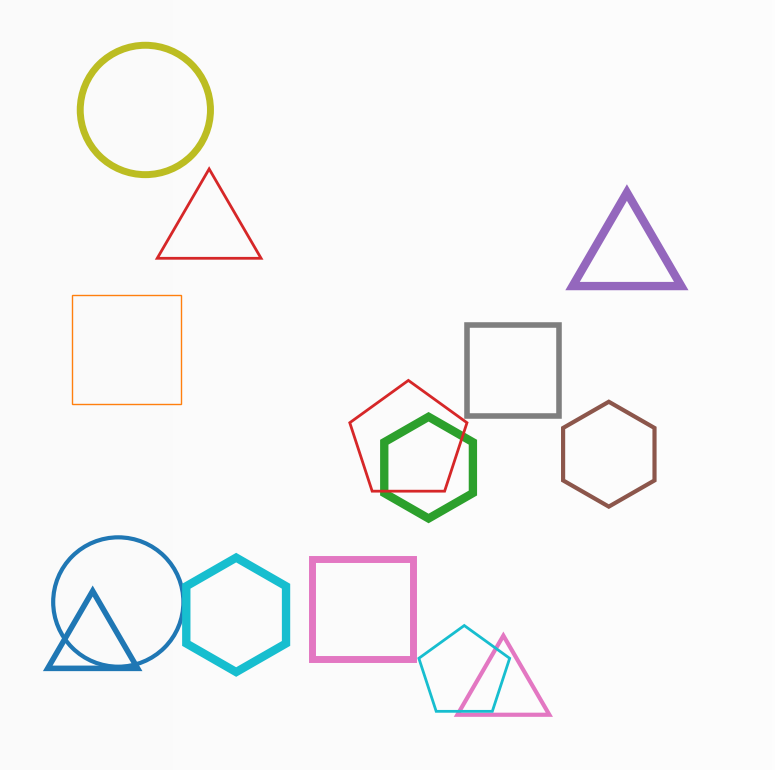[{"shape": "circle", "thickness": 1.5, "radius": 0.42, "center": [0.153, 0.218]}, {"shape": "triangle", "thickness": 2, "radius": 0.33, "center": [0.12, 0.165]}, {"shape": "square", "thickness": 0.5, "radius": 0.35, "center": [0.163, 0.546]}, {"shape": "hexagon", "thickness": 3, "radius": 0.33, "center": [0.553, 0.393]}, {"shape": "triangle", "thickness": 1, "radius": 0.39, "center": [0.27, 0.703]}, {"shape": "pentagon", "thickness": 1, "radius": 0.4, "center": [0.527, 0.426]}, {"shape": "triangle", "thickness": 3, "radius": 0.4, "center": [0.809, 0.669]}, {"shape": "hexagon", "thickness": 1.5, "radius": 0.34, "center": [0.786, 0.41]}, {"shape": "square", "thickness": 2.5, "radius": 0.32, "center": [0.468, 0.209]}, {"shape": "triangle", "thickness": 1.5, "radius": 0.34, "center": [0.65, 0.106]}, {"shape": "square", "thickness": 2, "radius": 0.29, "center": [0.662, 0.519]}, {"shape": "circle", "thickness": 2.5, "radius": 0.42, "center": [0.188, 0.857]}, {"shape": "hexagon", "thickness": 3, "radius": 0.37, "center": [0.305, 0.202]}, {"shape": "pentagon", "thickness": 1, "radius": 0.31, "center": [0.599, 0.126]}]